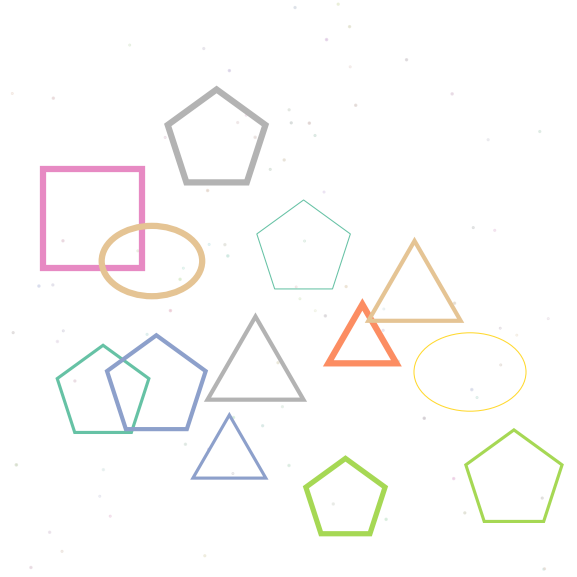[{"shape": "pentagon", "thickness": 0.5, "radius": 0.43, "center": [0.526, 0.568]}, {"shape": "pentagon", "thickness": 1.5, "radius": 0.42, "center": [0.178, 0.318]}, {"shape": "triangle", "thickness": 3, "radius": 0.34, "center": [0.627, 0.404]}, {"shape": "pentagon", "thickness": 2, "radius": 0.45, "center": [0.271, 0.329]}, {"shape": "triangle", "thickness": 1.5, "radius": 0.36, "center": [0.397, 0.208]}, {"shape": "square", "thickness": 3, "radius": 0.43, "center": [0.161, 0.621]}, {"shape": "pentagon", "thickness": 2.5, "radius": 0.36, "center": [0.598, 0.133]}, {"shape": "pentagon", "thickness": 1.5, "radius": 0.44, "center": [0.89, 0.167]}, {"shape": "oval", "thickness": 0.5, "radius": 0.49, "center": [0.814, 0.355]}, {"shape": "triangle", "thickness": 2, "radius": 0.46, "center": [0.718, 0.49]}, {"shape": "oval", "thickness": 3, "radius": 0.44, "center": [0.263, 0.547]}, {"shape": "triangle", "thickness": 2, "radius": 0.48, "center": [0.442, 0.355]}, {"shape": "pentagon", "thickness": 3, "radius": 0.44, "center": [0.375, 0.755]}]